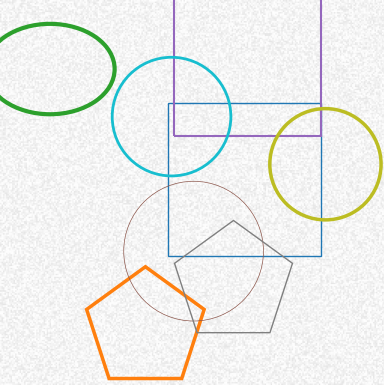[{"shape": "square", "thickness": 1, "radius": 1.0, "center": [0.636, 0.533]}, {"shape": "pentagon", "thickness": 2.5, "radius": 0.8, "center": [0.378, 0.147]}, {"shape": "oval", "thickness": 3, "radius": 0.84, "center": [0.13, 0.821]}, {"shape": "square", "thickness": 1.5, "radius": 0.96, "center": [0.642, 0.837]}, {"shape": "circle", "thickness": 0.5, "radius": 0.91, "center": [0.503, 0.348]}, {"shape": "pentagon", "thickness": 1, "radius": 0.81, "center": [0.606, 0.266]}, {"shape": "circle", "thickness": 2.5, "radius": 0.72, "center": [0.845, 0.573]}, {"shape": "circle", "thickness": 2, "radius": 0.77, "center": [0.446, 0.697]}]